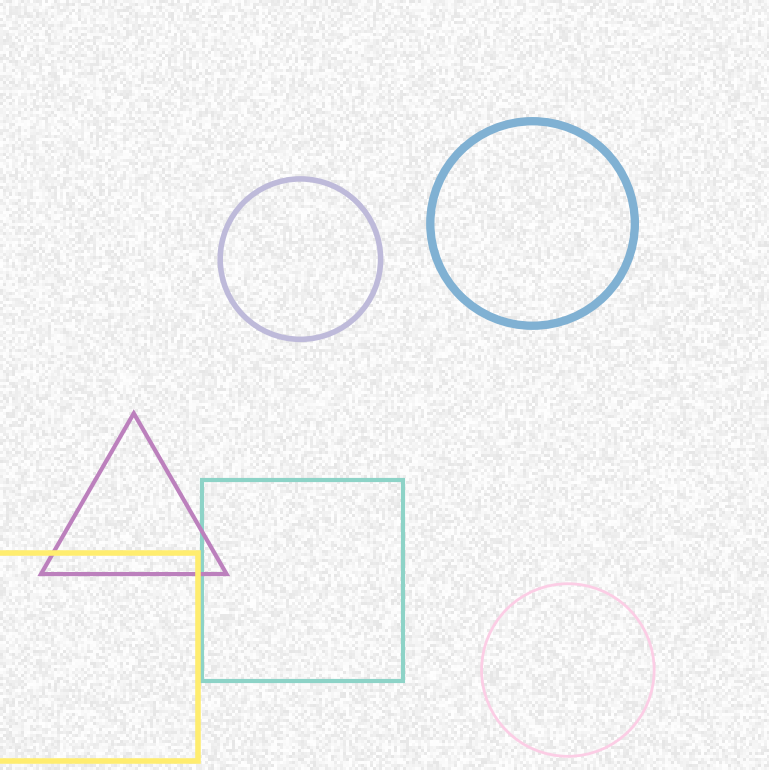[{"shape": "square", "thickness": 1.5, "radius": 0.65, "center": [0.393, 0.246]}, {"shape": "circle", "thickness": 2, "radius": 0.52, "center": [0.39, 0.663]}, {"shape": "circle", "thickness": 3, "radius": 0.66, "center": [0.692, 0.71]}, {"shape": "circle", "thickness": 1, "radius": 0.56, "center": [0.737, 0.13]}, {"shape": "triangle", "thickness": 1.5, "radius": 0.7, "center": [0.174, 0.324]}, {"shape": "square", "thickness": 2, "radius": 0.67, "center": [0.123, 0.147]}]